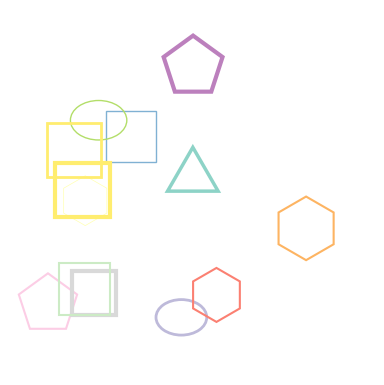[{"shape": "triangle", "thickness": 2.5, "radius": 0.38, "center": [0.501, 0.541]}, {"shape": "hexagon", "thickness": 0.5, "radius": 0.32, "center": [0.221, 0.479]}, {"shape": "oval", "thickness": 2, "radius": 0.33, "center": [0.471, 0.176]}, {"shape": "hexagon", "thickness": 1.5, "radius": 0.35, "center": [0.562, 0.234]}, {"shape": "square", "thickness": 1, "radius": 0.33, "center": [0.341, 0.646]}, {"shape": "hexagon", "thickness": 1.5, "radius": 0.41, "center": [0.795, 0.407]}, {"shape": "oval", "thickness": 1, "radius": 0.37, "center": [0.256, 0.688]}, {"shape": "pentagon", "thickness": 1.5, "radius": 0.4, "center": [0.125, 0.21]}, {"shape": "square", "thickness": 3, "radius": 0.29, "center": [0.244, 0.239]}, {"shape": "pentagon", "thickness": 3, "radius": 0.4, "center": [0.502, 0.827]}, {"shape": "square", "thickness": 1.5, "radius": 0.34, "center": [0.219, 0.25]}, {"shape": "square", "thickness": 3, "radius": 0.35, "center": [0.214, 0.507]}, {"shape": "square", "thickness": 2, "radius": 0.35, "center": [0.193, 0.61]}]